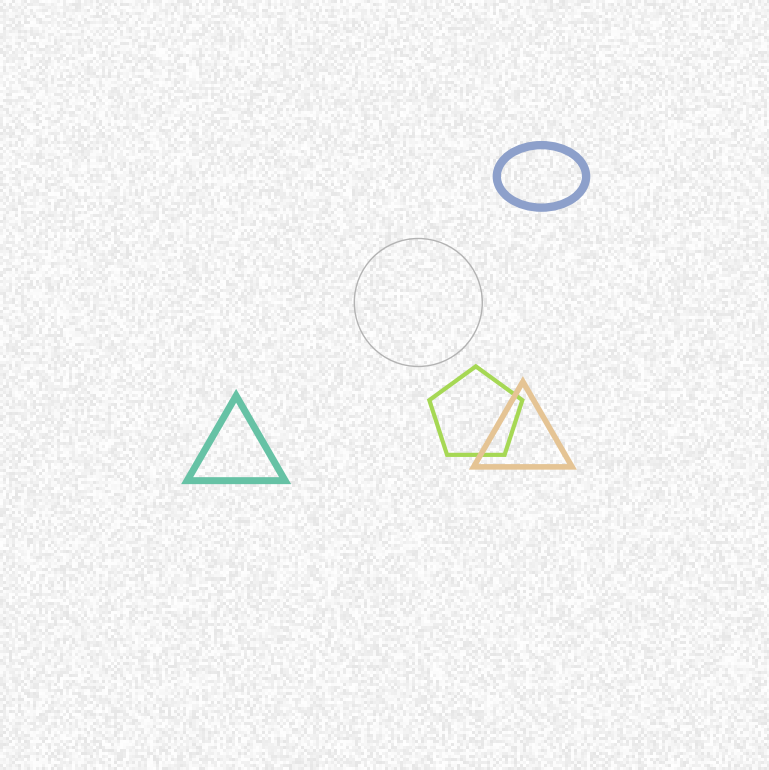[{"shape": "triangle", "thickness": 2.5, "radius": 0.37, "center": [0.307, 0.413]}, {"shape": "oval", "thickness": 3, "radius": 0.29, "center": [0.703, 0.771]}, {"shape": "pentagon", "thickness": 1.5, "radius": 0.32, "center": [0.618, 0.461]}, {"shape": "triangle", "thickness": 2, "radius": 0.37, "center": [0.679, 0.431]}, {"shape": "circle", "thickness": 0.5, "radius": 0.42, "center": [0.543, 0.607]}]